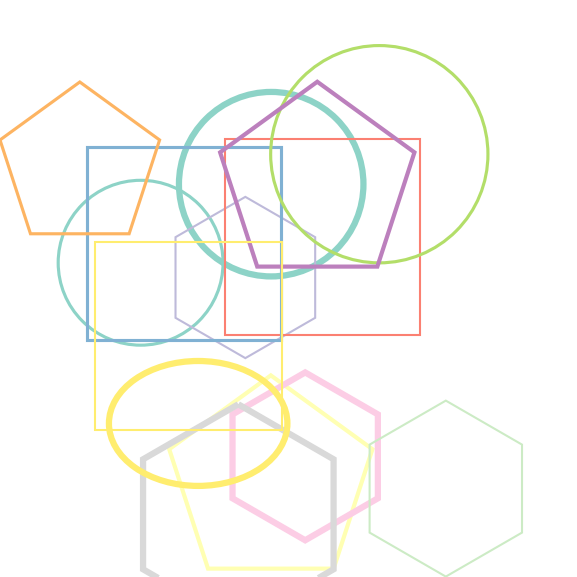[{"shape": "circle", "thickness": 3, "radius": 0.8, "center": [0.47, 0.68]}, {"shape": "circle", "thickness": 1.5, "radius": 0.71, "center": [0.243, 0.544]}, {"shape": "pentagon", "thickness": 2, "radius": 0.92, "center": [0.469, 0.164]}, {"shape": "hexagon", "thickness": 1, "radius": 0.7, "center": [0.425, 0.519]}, {"shape": "square", "thickness": 1, "radius": 0.85, "center": [0.559, 0.588]}, {"shape": "square", "thickness": 1.5, "radius": 0.84, "center": [0.319, 0.578]}, {"shape": "pentagon", "thickness": 1.5, "radius": 0.73, "center": [0.138, 0.712]}, {"shape": "circle", "thickness": 1.5, "radius": 0.94, "center": [0.657, 0.732]}, {"shape": "hexagon", "thickness": 3, "radius": 0.73, "center": [0.528, 0.209]}, {"shape": "hexagon", "thickness": 3, "radius": 0.95, "center": [0.413, 0.109]}, {"shape": "pentagon", "thickness": 2, "radius": 0.88, "center": [0.549, 0.681]}, {"shape": "hexagon", "thickness": 1, "radius": 0.76, "center": [0.772, 0.153]}, {"shape": "square", "thickness": 1, "radius": 0.81, "center": [0.326, 0.418]}, {"shape": "oval", "thickness": 3, "radius": 0.77, "center": [0.343, 0.266]}]